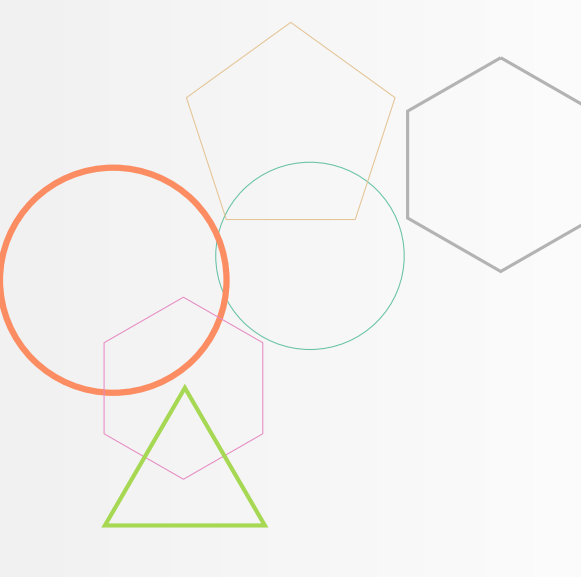[{"shape": "circle", "thickness": 0.5, "radius": 0.81, "center": [0.533, 0.556]}, {"shape": "circle", "thickness": 3, "radius": 0.97, "center": [0.195, 0.514]}, {"shape": "hexagon", "thickness": 0.5, "radius": 0.79, "center": [0.316, 0.327]}, {"shape": "triangle", "thickness": 2, "radius": 0.79, "center": [0.318, 0.169]}, {"shape": "pentagon", "thickness": 0.5, "radius": 0.94, "center": [0.5, 0.772]}, {"shape": "hexagon", "thickness": 1.5, "radius": 0.93, "center": [0.862, 0.714]}]